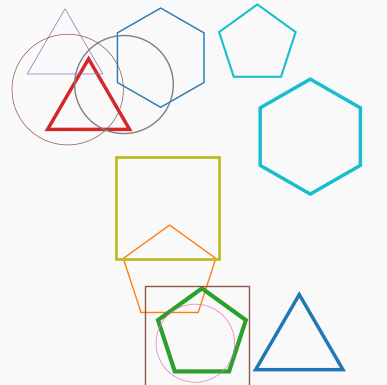[{"shape": "hexagon", "thickness": 1, "radius": 0.64, "center": [0.415, 0.85]}, {"shape": "triangle", "thickness": 2.5, "radius": 0.65, "center": [0.772, 0.105]}, {"shape": "pentagon", "thickness": 1, "radius": 0.63, "center": [0.438, 0.29]}, {"shape": "pentagon", "thickness": 3, "radius": 0.6, "center": [0.521, 0.132]}, {"shape": "triangle", "thickness": 2.5, "radius": 0.61, "center": [0.229, 0.725]}, {"shape": "triangle", "thickness": 0.5, "radius": 0.56, "center": [0.168, 0.864]}, {"shape": "square", "thickness": 1, "radius": 0.67, "center": [0.509, 0.122]}, {"shape": "circle", "thickness": 0.5, "radius": 0.72, "center": [0.175, 0.767]}, {"shape": "circle", "thickness": 0.5, "radius": 0.51, "center": [0.504, 0.109]}, {"shape": "circle", "thickness": 1, "radius": 0.64, "center": [0.32, 0.78]}, {"shape": "square", "thickness": 2, "radius": 0.66, "center": [0.433, 0.46]}, {"shape": "pentagon", "thickness": 1.5, "radius": 0.52, "center": [0.664, 0.885]}, {"shape": "hexagon", "thickness": 2.5, "radius": 0.75, "center": [0.801, 0.645]}]